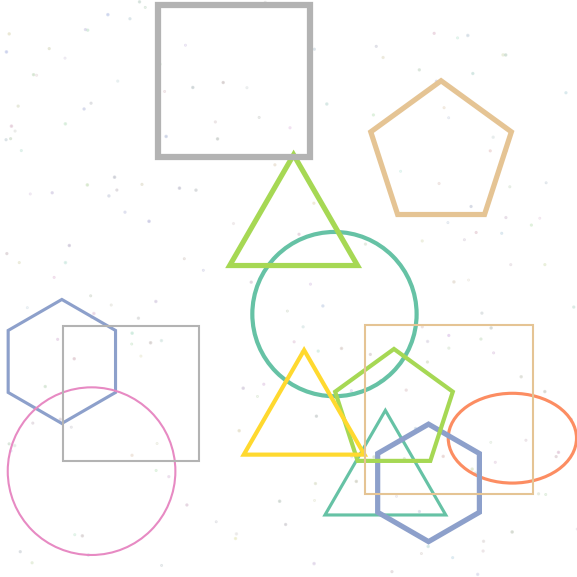[{"shape": "circle", "thickness": 2, "radius": 0.71, "center": [0.579, 0.455]}, {"shape": "triangle", "thickness": 1.5, "radius": 0.6, "center": [0.667, 0.168]}, {"shape": "oval", "thickness": 1.5, "radius": 0.56, "center": [0.887, 0.24]}, {"shape": "hexagon", "thickness": 1.5, "radius": 0.54, "center": [0.107, 0.373]}, {"shape": "hexagon", "thickness": 2.5, "radius": 0.51, "center": [0.742, 0.163]}, {"shape": "circle", "thickness": 1, "radius": 0.73, "center": [0.159, 0.183]}, {"shape": "triangle", "thickness": 2.5, "radius": 0.64, "center": [0.508, 0.603]}, {"shape": "pentagon", "thickness": 2, "radius": 0.54, "center": [0.682, 0.288]}, {"shape": "triangle", "thickness": 2, "radius": 0.6, "center": [0.527, 0.272]}, {"shape": "pentagon", "thickness": 2.5, "radius": 0.64, "center": [0.764, 0.731]}, {"shape": "square", "thickness": 1, "radius": 0.73, "center": [0.777, 0.29]}, {"shape": "square", "thickness": 3, "radius": 0.66, "center": [0.405, 0.858]}, {"shape": "square", "thickness": 1, "radius": 0.59, "center": [0.227, 0.318]}]